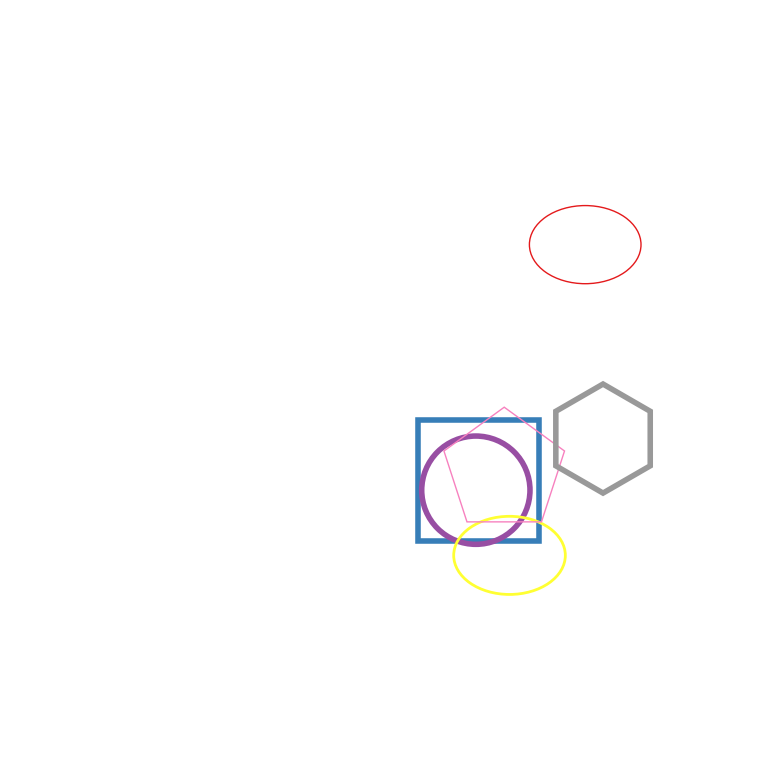[{"shape": "oval", "thickness": 0.5, "radius": 0.36, "center": [0.76, 0.682]}, {"shape": "square", "thickness": 2, "radius": 0.39, "center": [0.621, 0.377]}, {"shape": "circle", "thickness": 2, "radius": 0.35, "center": [0.618, 0.363]}, {"shape": "oval", "thickness": 1, "radius": 0.36, "center": [0.662, 0.279]}, {"shape": "pentagon", "thickness": 0.5, "radius": 0.41, "center": [0.655, 0.389]}, {"shape": "hexagon", "thickness": 2, "radius": 0.35, "center": [0.783, 0.43]}]